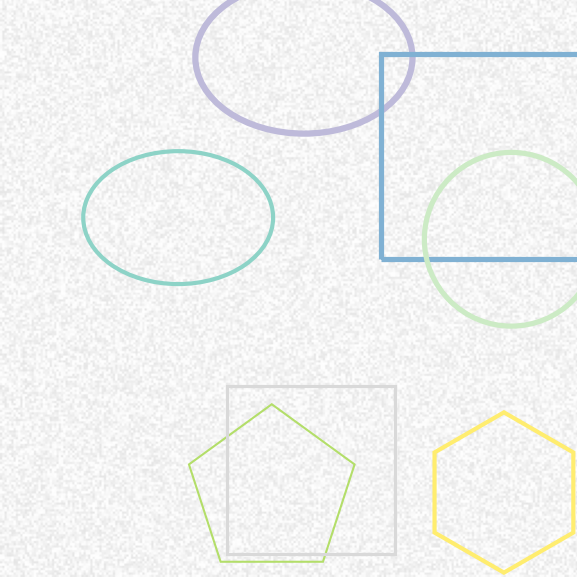[{"shape": "oval", "thickness": 2, "radius": 0.82, "center": [0.309, 0.622]}, {"shape": "oval", "thickness": 3, "radius": 0.94, "center": [0.526, 0.899]}, {"shape": "square", "thickness": 2.5, "radius": 0.89, "center": [0.838, 0.728]}, {"shape": "pentagon", "thickness": 1, "radius": 0.75, "center": [0.471, 0.148]}, {"shape": "square", "thickness": 1.5, "radius": 0.73, "center": [0.538, 0.185]}, {"shape": "circle", "thickness": 2.5, "radius": 0.75, "center": [0.885, 0.585]}, {"shape": "hexagon", "thickness": 2, "radius": 0.69, "center": [0.873, 0.146]}]